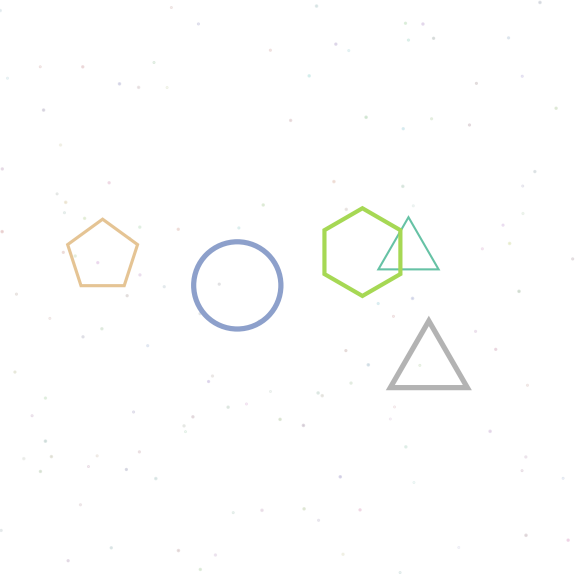[{"shape": "triangle", "thickness": 1, "radius": 0.3, "center": [0.707, 0.563]}, {"shape": "circle", "thickness": 2.5, "radius": 0.38, "center": [0.411, 0.505]}, {"shape": "hexagon", "thickness": 2, "radius": 0.38, "center": [0.628, 0.563]}, {"shape": "pentagon", "thickness": 1.5, "radius": 0.32, "center": [0.178, 0.556]}, {"shape": "triangle", "thickness": 2.5, "radius": 0.39, "center": [0.743, 0.366]}]